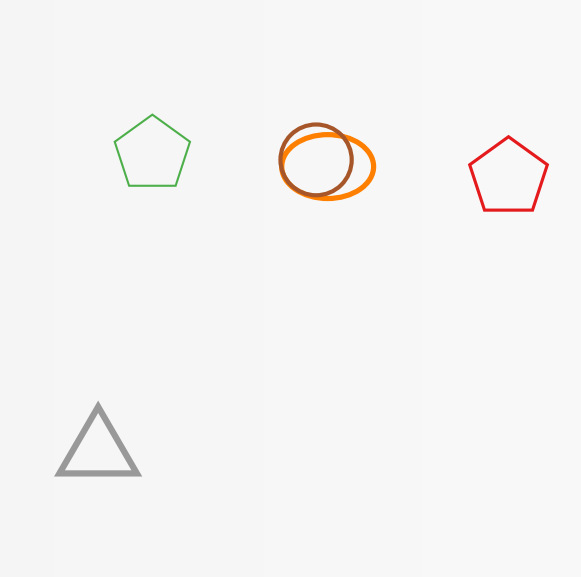[{"shape": "pentagon", "thickness": 1.5, "radius": 0.35, "center": [0.875, 0.692]}, {"shape": "pentagon", "thickness": 1, "radius": 0.34, "center": [0.262, 0.733]}, {"shape": "oval", "thickness": 2.5, "radius": 0.4, "center": [0.564, 0.711]}, {"shape": "circle", "thickness": 2, "radius": 0.31, "center": [0.544, 0.722]}, {"shape": "triangle", "thickness": 3, "radius": 0.38, "center": [0.169, 0.218]}]